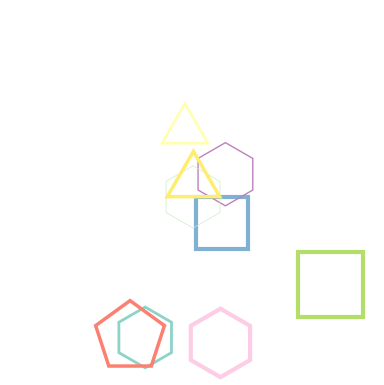[{"shape": "hexagon", "thickness": 2, "radius": 0.39, "center": [0.377, 0.124]}, {"shape": "triangle", "thickness": 2, "radius": 0.34, "center": [0.48, 0.662]}, {"shape": "pentagon", "thickness": 2.5, "radius": 0.47, "center": [0.338, 0.125]}, {"shape": "square", "thickness": 3, "radius": 0.34, "center": [0.576, 0.422]}, {"shape": "square", "thickness": 3, "radius": 0.42, "center": [0.858, 0.261]}, {"shape": "hexagon", "thickness": 3, "radius": 0.44, "center": [0.573, 0.109]}, {"shape": "hexagon", "thickness": 1, "radius": 0.41, "center": [0.586, 0.547]}, {"shape": "hexagon", "thickness": 0.5, "radius": 0.4, "center": [0.501, 0.488]}, {"shape": "triangle", "thickness": 2.5, "radius": 0.39, "center": [0.503, 0.528]}]